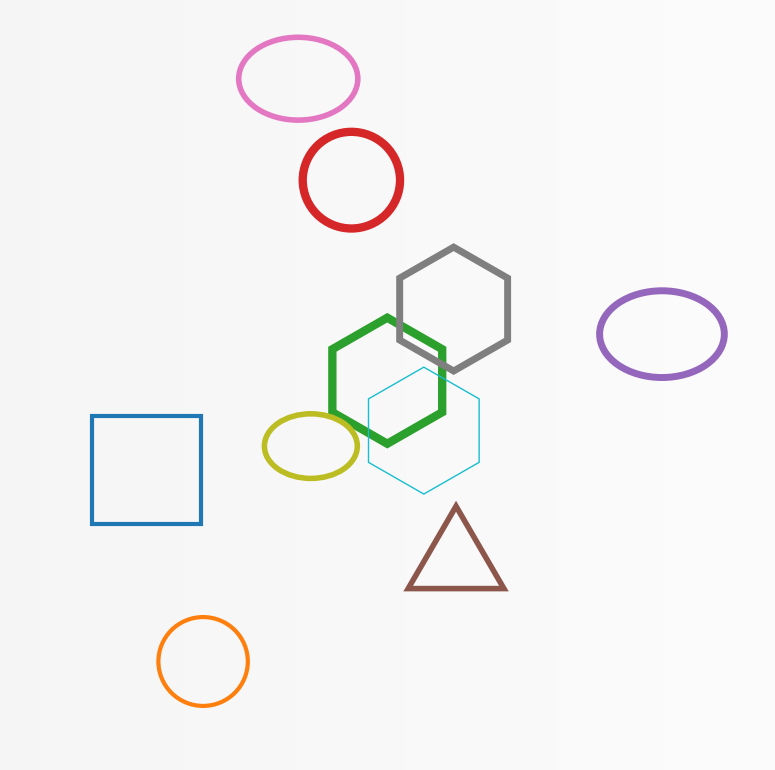[{"shape": "square", "thickness": 1.5, "radius": 0.35, "center": [0.189, 0.39]}, {"shape": "circle", "thickness": 1.5, "radius": 0.29, "center": [0.262, 0.141]}, {"shape": "hexagon", "thickness": 3, "radius": 0.41, "center": [0.5, 0.506]}, {"shape": "circle", "thickness": 3, "radius": 0.31, "center": [0.453, 0.766]}, {"shape": "oval", "thickness": 2.5, "radius": 0.4, "center": [0.854, 0.566]}, {"shape": "triangle", "thickness": 2, "radius": 0.36, "center": [0.588, 0.271]}, {"shape": "oval", "thickness": 2, "radius": 0.38, "center": [0.385, 0.898]}, {"shape": "hexagon", "thickness": 2.5, "radius": 0.4, "center": [0.585, 0.599]}, {"shape": "oval", "thickness": 2, "radius": 0.3, "center": [0.401, 0.421]}, {"shape": "hexagon", "thickness": 0.5, "radius": 0.41, "center": [0.547, 0.441]}]